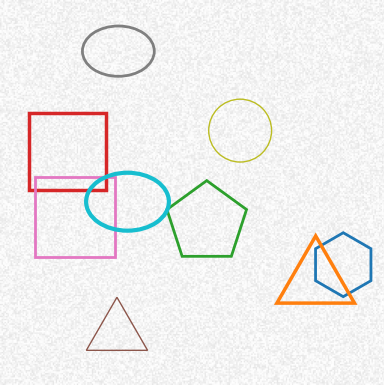[{"shape": "hexagon", "thickness": 2, "radius": 0.42, "center": [0.892, 0.312]}, {"shape": "triangle", "thickness": 2.5, "radius": 0.58, "center": [0.82, 0.271]}, {"shape": "pentagon", "thickness": 2, "radius": 0.54, "center": [0.537, 0.422]}, {"shape": "square", "thickness": 2.5, "radius": 0.5, "center": [0.176, 0.608]}, {"shape": "triangle", "thickness": 1, "radius": 0.46, "center": [0.304, 0.136]}, {"shape": "square", "thickness": 2, "radius": 0.52, "center": [0.194, 0.437]}, {"shape": "oval", "thickness": 2, "radius": 0.47, "center": [0.307, 0.867]}, {"shape": "circle", "thickness": 1, "radius": 0.41, "center": [0.624, 0.661]}, {"shape": "oval", "thickness": 3, "radius": 0.54, "center": [0.331, 0.476]}]